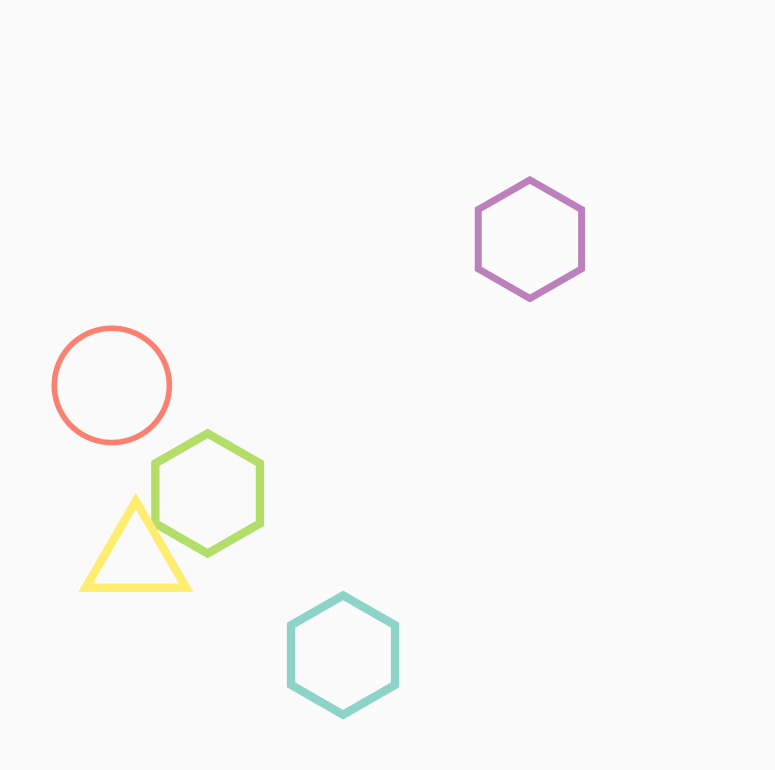[{"shape": "hexagon", "thickness": 3, "radius": 0.39, "center": [0.443, 0.149]}, {"shape": "circle", "thickness": 2, "radius": 0.37, "center": [0.144, 0.499]}, {"shape": "hexagon", "thickness": 3, "radius": 0.39, "center": [0.268, 0.359]}, {"shape": "hexagon", "thickness": 2.5, "radius": 0.39, "center": [0.684, 0.689]}, {"shape": "triangle", "thickness": 3, "radius": 0.38, "center": [0.175, 0.274]}]